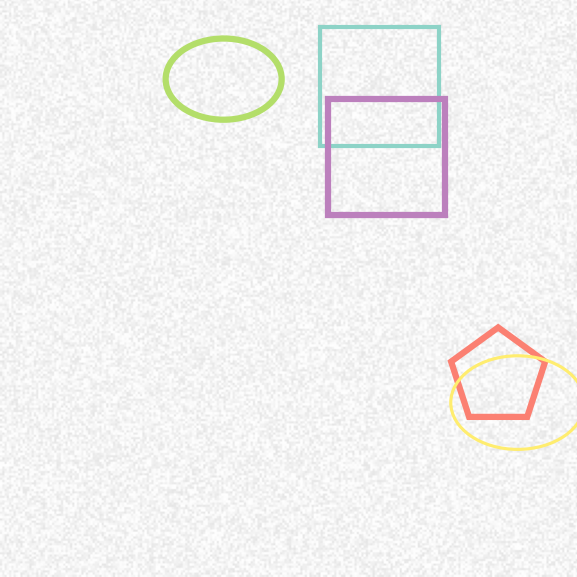[{"shape": "square", "thickness": 2, "radius": 0.51, "center": [0.658, 0.849]}, {"shape": "pentagon", "thickness": 3, "radius": 0.43, "center": [0.863, 0.346]}, {"shape": "oval", "thickness": 3, "radius": 0.5, "center": [0.387, 0.862]}, {"shape": "square", "thickness": 3, "radius": 0.5, "center": [0.669, 0.727]}, {"shape": "oval", "thickness": 1.5, "radius": 0.58, "center": [0.896, 0.302]}]